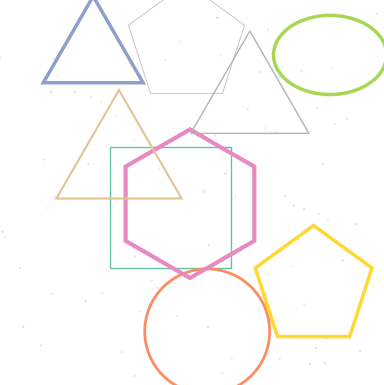[{"shape": "square", "thickness": 1, "radius": 0.78, "center": [0.443, 0.461]}, {"shape": "circle", "thickness": 2, "radius": 0.81, "center": [0.538, 0.139]}, {"shape": "triangle", "thickness": 2.5, "radius": 0.75, "center": [0.242, 0.86]}, {"shape": "hexagon", "thickness": 3, "radius": 0.96, "center": [0.493, 0.471]}, {"shape": "oval", "thickness": 2.5, "radius": 0.73, "center": [0.857, 0.857]}, {"shape": "pentagon", "thickness": 2.5, "radius": 0.8, "center": [0.815, 0.255]}, {"shape": "triangle", "thickness": 1.5, "radius": 0.94, "center": [0.309, 0.578]}, {"shape": "triangle", "thickness": 1, "radius": 0.89, "center": [0.649, 0.742]}, {"shape": "pentagon", "thickness": 0.5, "radius": 0.79, "center": [0.484, 0.886]}]